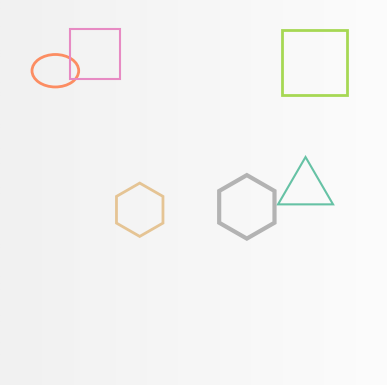[{"shape": "triangle", "thickness": 1.5, "radius": 0.41, "center": [0.788, 0.51]}, {"shape": "oval", "thickness": 2, "radius": 0.3, "center": [0.143, 0.816]}, {"shape": "square", "thickness": 1.5, "radius": 0.32, "center": [0.244, 0.859]}, {"shape": "square", "thickness": 2, "radius": 0.42, "center": [0.812, 0.838]}, {"shape": "hexagon", "thickness": 2, "radius": 0.35, "center": [0.361, 0.455]}, {"shape": "hexagon", "thickness": 3, "radius": 0.41, "center": [0.637, 0.463]}]